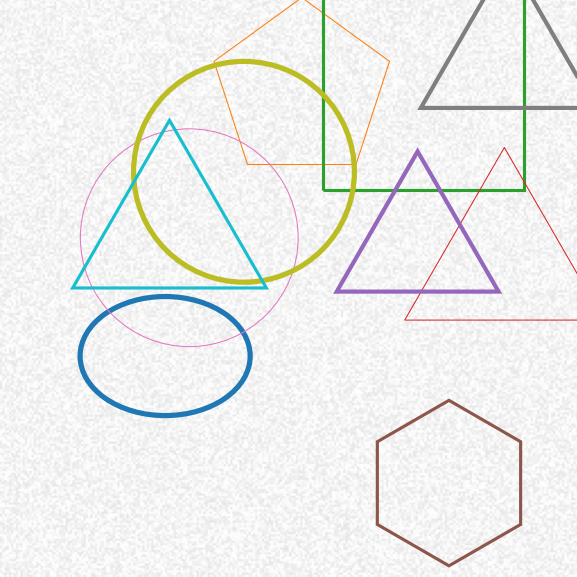[{"shape": "oval", "thickness": 2.5, "radius": 0.74, "center": [0.286, 0.383]}, {"shape": "pentagon", "thickness": 0.5, "radius": 0.8, "center": [0.523, 0.844]}, {"shape": "square", "thickness": 1.5, "radius": 0.87, "center": [0.734, 0.843]}, {"shape": "triangle", "thickness": 0.5, "radius": 1.0, "center": [0.873, 0.544]}, {"shape": "triangle", "thickness": 2, "radius": 0.81, "center": [0.723, 0.575]}, {"shape": "hexagon", "thickness": 1.5, "radius": 0.72, "center": [0.777, 0.163]}, {"shape": "circle", "thickness": 0.5, "radius": 0.94, "center": [0.328, 0.587]}, {"shape": "triangle", "thickness": 2, "radius": 0.87, "center": [0.88, 0.9]}, {"shape": "circle", "thickness": 2.5, "radius": 0.96, "center": [0.422, 0.702]}, {"shape": "triangle", "thickness": 1.5, "radius": 0.97, "center": [0.294, 0.597]}]